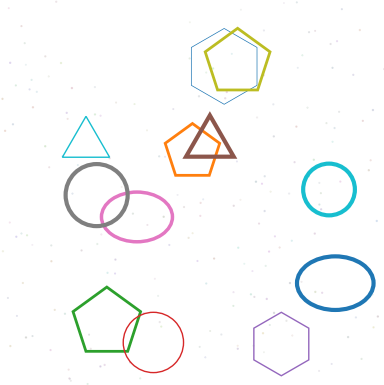[{"shape": "oval", "thickness": 3, "radius": 0.5, "center": [0.871, 0.265]}, {"shape": "hexagon", "thickness": 0.5, "radius": 0.49, "center": [0.582, 0.828]}, {"shape": "pentagon", "thickness": 2, "radius": 0.37, "center": [0.5, 0.605]}, {"shape": "pentagon", "thickness": 2, "radius": 0.46, "center": [0.277, 0.162]}, {"shape": "circle", "thickness": 1, "radius": 0.39, "center": [0.398, 0.111]}, {"shape": "hexagon", "thickness": 1, "radius": 0.41, "center": [0.731, 0.106]}, {"shape": "triangle", "thickness": 3, "radius": 0.36, "center": [0.545, 0.629]}, {"shape": "oval", "thickness": 2.5, "radius": 0.46, "center": [0.356, 0.437]}, {"shape": "circle", "thickness": 3, "radius": 0.4, "center": [0.251, 0.493]}, {"shape": "pentagon", "thickness": 2, "radius": 0.44, "center": [0.617, 0.838]}, {"shape": "circle", "thickness": 3, "radius": 0.34, "center": [0.855, 0.508]}, {"shape": "triangle", "thickness": 1, "radius": 0.35, "center": [0.223, 0.627]}]